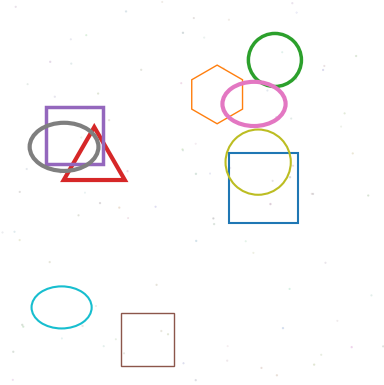[{"shape": "square", "thickness": 1.5, "radius": 0.45, "center": [0.685, 0.512]}, {"shape": "hexagon", "thickness": 1, "radius": 0.38, "center": [0.564, 0.755]}, {"shape": "circle", "thickness": 2.5, "radius": 0.34, "center": [0.714, 0.844]}, {"shape": "triangle", "thickness": 3, "radius": 0.46, "center": [0.245, 0.578]}, {"shape": "square", "thickness": 2.5, "radius": 0.37, "center": [0.192, 0.647]}, {"shape": "square", "thickness": 1, "radius": 0.34, "center": [0.383, 0.119]}, {"shape": "oval", "thickness": 3, "radius": 0.41, "center": [0.66, 0.73]}, {"shape": "oval", "thickness": 3, "radius": 0.45, "center": [0.166, 0.619]}, {"shape": "circle", "thickness": 1.5, "radius": 0.42, "center": [0.671, 0.579]}, {"shape": "oval", "thickness": 1.5, "radius": 0.39, "center": [0.16, 0.202]}]